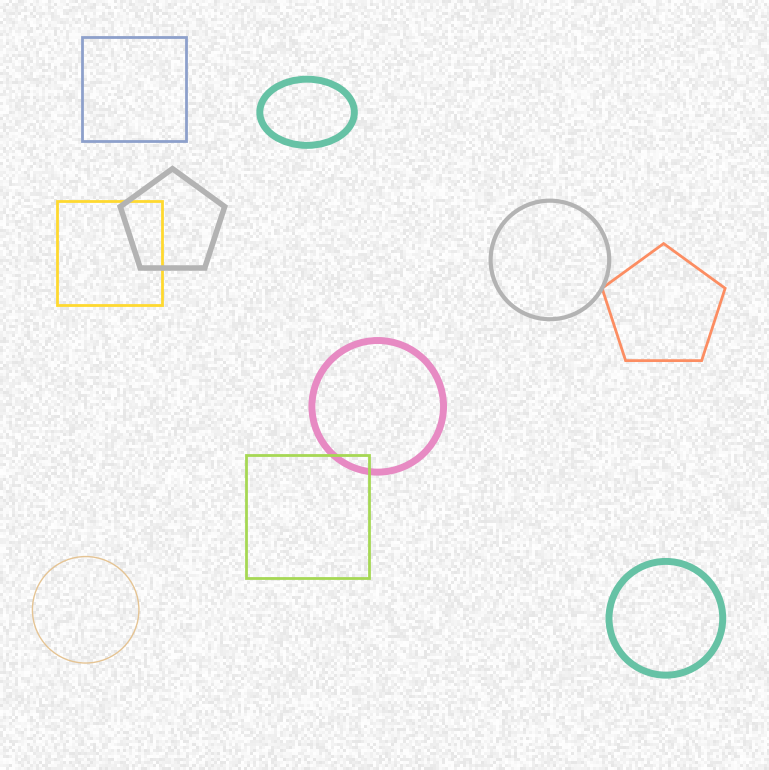[{"shape": "oval", "thickness": 2.5, "radius": 0.31, "center": [0.399, 0.854]}, {"shape": "circle", "thickness": 2.5, "radius": 0.37, "center": [0.865, 0.197]}, {"shape": "pentagon", "thickness": 1, "radius": 0.42, "center": [0.862, 0.6]}, {"shape": "square", "thickness": 1, "radius": 0.34, "center": [0.174, 0.884]}, {"shape": "circle", "thickness": 2.5, "radius": 0.43, "center": [0.491, 0.472]}, {"shape": "square", "thickness": 1, "radius": 0.4, "center": [0.4, 0.329]}, {"shape": "square", "thickness": 1, "radius": 0.34, "center": [0.142, 0.671]}, {"shape": "circle", "thickness": 0.5, "radius": 0.35, "center": [0.111, 0.208]}, {"shape": "pentagon", "thickness": 2, "radius": 0.36, "center": [0.224, 0.71]}, {"shape": "circle", "thickness": 1.5, "radius": 0.38, "center": [0.714, 0.662]}]